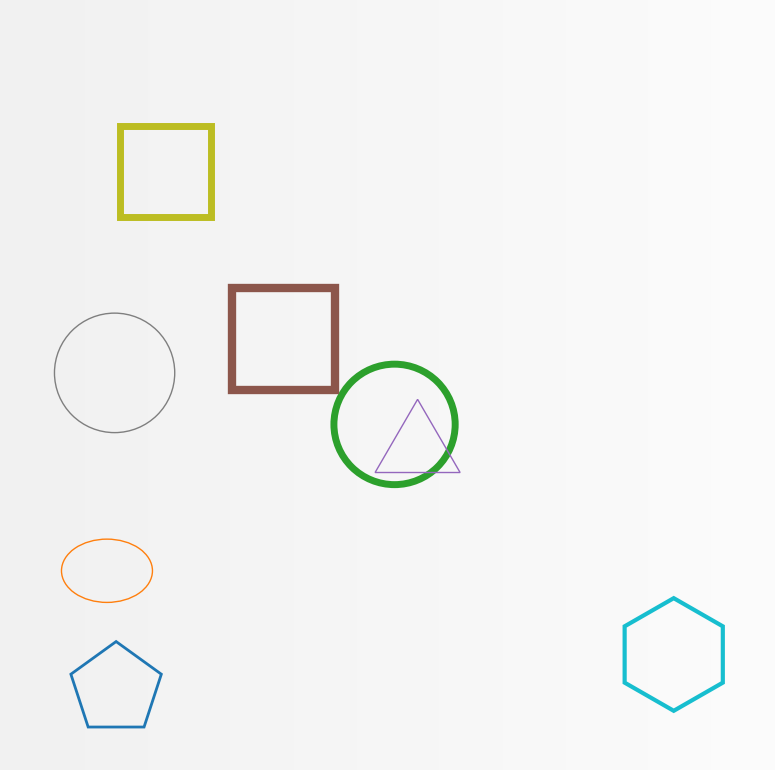[{"shape": "pentagon", "thickness": 1, "radius": 0.31, "center": [0.15, 0.105]}, {"shape": "oval", "thickness": 0.5, "radius": 0.29, "center": [0.138, 0.259]}, {"shape": "circle", "thickness": 2.5, "radius": 0.39, "center": [0.509, 0.449]}, {"shape": "triangle", "thickness": 0.5, "radius": 0.32, "center": [0.539, 0.418]}, {"shape": "square", "thickness": 3, "radius": 0.33, "center": [0.366, 0.559]}, {"shape": "circle", "thickness": 0.5, "radius": 0.39, "center": [0.148, 0.516]}, {"shape": "square", "thickness": 2.5, "radius": 0.3, "center": [0.214, 0.778]}, {"shape": "hexagon", "thickness": 1.5, "radius": 0.37, "center": [0.869, 0.15]}]